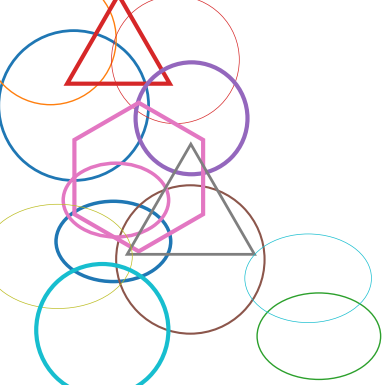[{"shape": "circle", "thickness": 2, "radius": 0.97, "center": [0.191, 0.726]}, {"shape": "oval", "thickness": 2.5, "radius": 0.74, "center": [0.294, 0.373]}, {"shape": "circle", "thickness": 1, "radius": 0.85, "center": [0.131, 0.899]}, {"shape": "oval", "thickness": 1, "radius": 0.8, "center": [0.828, 0.127]}, {"shape": "triangle", "thickness": 3, "radius": 0.77, "center": [0.308, 0.86]}, {"shape": "circle", "thickness": 0.5, "radius": 0.83, "center": [0.456, 0.845]}, {"shape": "circle", "thickness": 3, "radius": 0.73, "center": [0.497, 0.693]}, {"shape": "circle", "thickness": 1.5, "radius": 0.96, "center": [0.494, 0.326]}, {"shape": "oval", "thickness": 2.5, "radius": 0.68, "center": [0.301, 0.48]}, {"shape": "hexagon", "thickness": 3, "radius": 0.97, "center": [0.36, 0.54]}, {"shape": "triangle", "thickness": 2, "radius": 0.95, "center": [0.496, 0.435]}, {"shape": "oval", "thickness": 0.5, "radius": 0.97, "center": [0.15, 0.334]}, {"shape": "oval", "thickness": 0.5, "radius": 0.82, "center": [0.8, 0.277]}, {"shape": "circle", "thickness": 3, "radius": 0.86, "center": [0.266, 0.143]}]